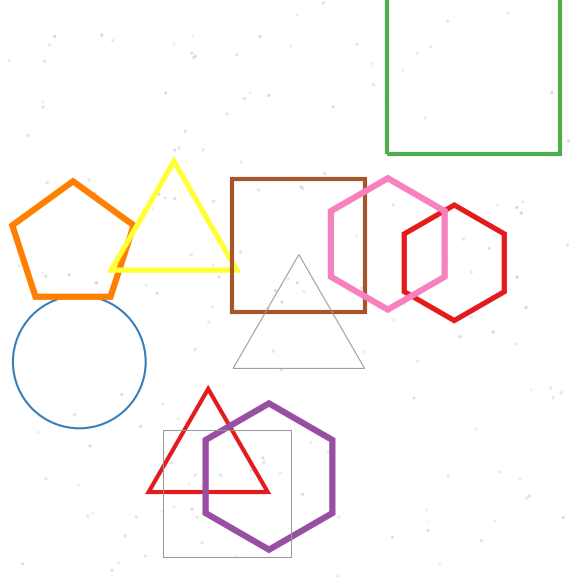[{"shape": "triangle", "thickness": 2, "radius": 0.6, "center": [0.36, 0.207]}, {"shape": "hexagon", "thickness": 2.5, "radius": 0.5, "center": [0.787, 0.544]}, {"shape": "circle", "thickness": 1, "radius": 0.57, "center": [0.137, 0.372]}, {"shape": "square", "thickness": 2, "radius": 0.75, "center": [0.819, 0.882]}, {"shape": "hexagon", "thickness": 3, "radius": 0.63, "center": [0.466, 0.174]}, {"shape": "pentagon", "thickness": 3, "radius": 0.55, "center": [0.126, 0.575]}, {"shape": "triangle", "thickness": 2.5, "radius": 0.63, "center": [0.301, 0.594]}, {"shape": "square", "thickness": 2, "radius": 0.58, "center": [0.517, 0.574]}, {"shape": "hexagon", "thickness": 3, "radius": 0.57, "center": [0.671, 0.577]}, {"shape": "triangle", "thickness": 0.5, "radius": 0.66, "center": [0.517, 0.427]}, {"shape": "square", "thickness": 0.5, "radius": 0.55, "center": [0.393, 0.145]}]